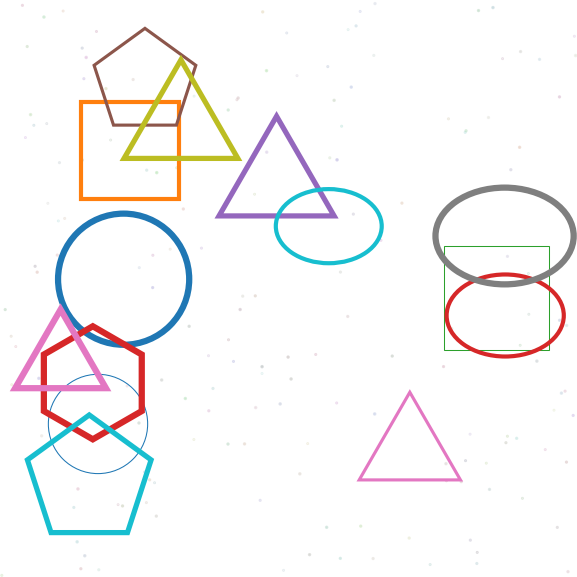[{"shape": "circle", "thickness": 3, "radius": 0.57, "center": [0.214, 0.516]}, {"shape": "circle", "thickness": 0.5, "radius": 0.43, "center": [0.17, 0.265]}, {"shape": "square", "thickness": 2, "radius": 0.42, "center": [0.225, 0.738]}, {"shape": "square", "thickness": 0.5, "radius": 0.45, "center": [0.86, 0.483]}, {"shape": "hexagon", "thickness": 3, "radius": 0.49, "center": [0.161, 0.336]}, {"shape": "oval", "thickness": 2, "radius": 0.51, "center": [0.875, 0.453]}, {"shape": "triangle", "thickness": 2.5, "radius": 0.58, "center": [0.479, 0.683]}, {"shape": "pentagon", "thickness": 1.5, "radius": 0.46, "center": [0.251, 0.857]}, {"shape": "triangle", "thickness": 3, "radius": 0.45, "center": [0.105, 0.372]}, {"shape": "triangle", "thickness": 1.5, "radius": 0.51, "center": [0.71, 0.219]}, {"shape": "oval", "thickness": 3, "radius": 0.6, "center": [0.874, 0.59]}, {"shape": "triangle", "thickness": 2.5, "radius": 0.57, "center": [0.313, 0.782]}, {"shape": "oval", "thickness": 2, "radius": 0.46, "center": [0.569, 0.608]}, {"shape": "pentagon", "thickness": 2.5, "radius": 0.56, "center": [0.155, 0.168]}]